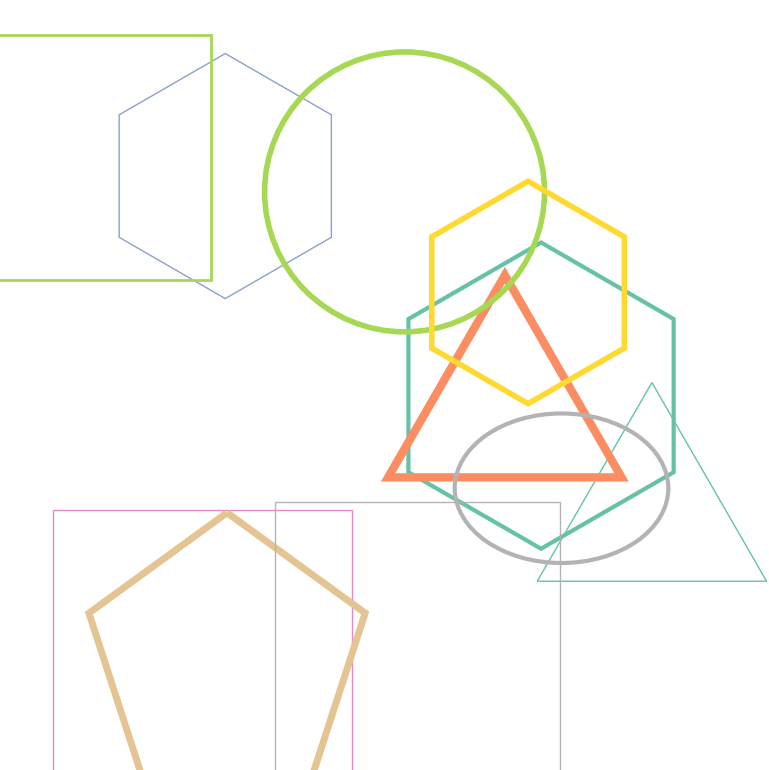[{"shape": "hexagon", "thickness": 1.5, "radius": 0.99, "center": [0.703, 0.486]}, {"shape": "triangle", "thickness": 0.5, "radius": 0.86, "center": [0.847, 0.331]}, {"shape": "triangle", "thickness": 3, "radius": 0.88, "center": [0.656, 0.468]}, {"shape": "hexagon", "thickness": 0.5, "radius": 0.8, "center": [0.293, 0.771]}, {"shape": "square", "thickness": 0.5, "radius": 0.97, "center": [0.263, 0.144]}, {"shape": "square", "thickness": 1, "radius": 0.79, "center": [0.115, 0.795]}, {"shape": "circle", "thickness": 2, "radius": 0.91, "center": [0.525, 0.751]}, {"shape": "hexagon", "thickness": 2, "radius": 0.72, "center": [0.686, 0.62]}, {"shape": "pentagon", "thickness": 2.5, "radius": 0.94, "center": [0.295, 0.145]}, {"shape": "square", "thickness": 0.5, "radius": 0.92, "center": [0.542, 0.164]}, {"shape": "oval", "thickness": 1.5, "radius": 0.69, "center": [0.729, 0.366]}]